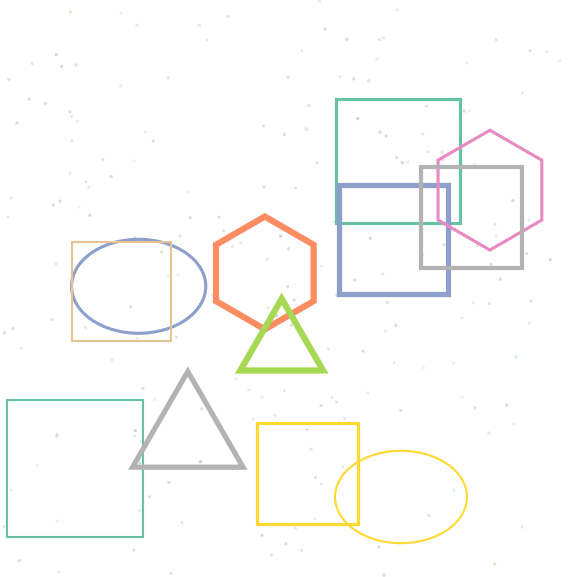[{"shape": "square", "thickness": 1.5, "radius": 0.54, "center": [0.688, 0.721]}, {"shape": "square", "thickness": 1, "radius": 0.59, "center": [0.129, 0.188]}, {"shape": "hexagon", "thickness": 3, "radius": 0.49, "center": [0.459, 0.527]}, {"shape": "square", "thickness": 2.5, "radius": 0.47, "center": [0.681, 0.584]}, {"shape": "oval", "thickness": 1.5, "radius": 0.58, "center": [0.24, 0.503]}, {"shape": "hexagon", "thickness": 1.5, "radius": 0.52, "center": [0.848, 0.67]}, {"shape": "triangle", "thickness": 3, "radius": 0.41, "center": [0.488, 0.399]}, {"shape": "oval", "thickness": 1, "radius": 0.57, "center": [0.694, 0.139]}, {"shape": "square", "thickness": 1.5, "radius": 0.43, "center": [0.532, 0.179]}, {"shape": "square", "thickness": 1, "radius": 0.43, "center": [0.21, 0.495]}, {"shape": "triangle", "thickness": 2.5, "radius": 0.55, "center": [0.325, 0.245]}, {"shape": "square", "thickness": 2, "radius": 0.44, "center": [0.817, 0.622]}]